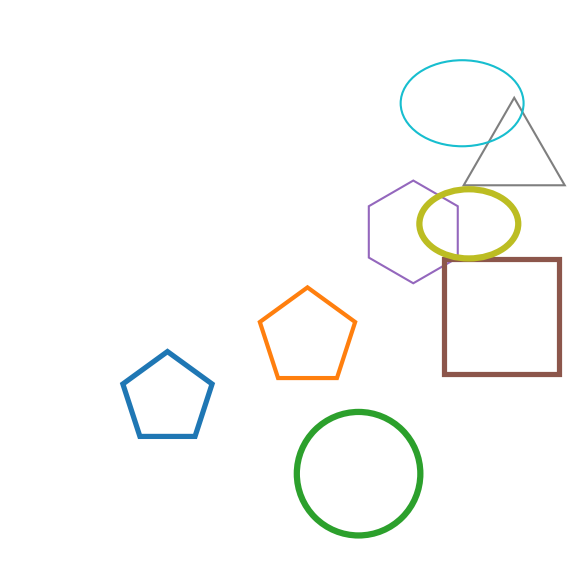[{"shape": "pentagon", "thickness": 2.5, "radius": 0.41, "center": [0.29, 0.309]}, {"shape": "pentagon", "thickness": 2, "radius": 0.43, "center": [0.532, 0.415]}, {"shape": "circle", "thickness": 3, "radius": 0.53, "center": [0.621, 0.179]}, {"shape": "hexagon", "thickness": 1, "radius": 0.44, "center": [0.716, 0.598]}, {"shape": "square", "thickness": 2.5, "radius": 0.5, "center": [0.868, 0.451]}, {"shape": "triangle", "thickness": 1, "radius": 0.51, "center": [0.89, 0.729]}, {"shape": "oval", "thickness": 3, "radius": 0.43, "center": [0.812, 0.612]}, {"shape": "oval", "thickness": 1, "radius": 0.53, "center": [0.8, 0.82]}]